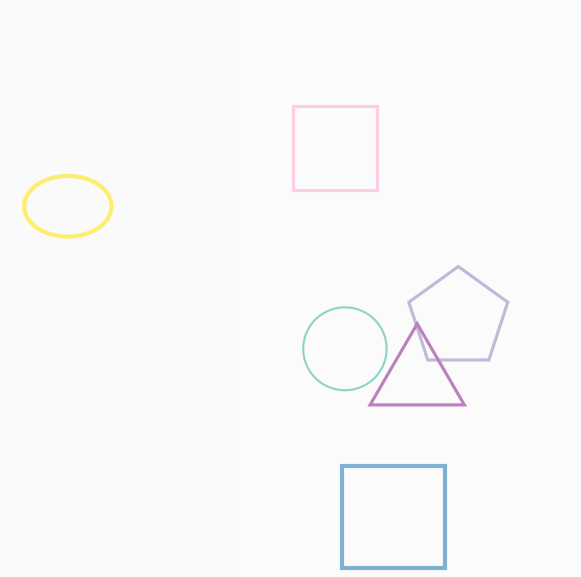[{"shape": "circle", "thickness": 1, "radius": 0.36, "center": [0.593, 0.395]}, {"shape": "pentagon", "thickness": 1.5, "radius": 0.45, "center": [0.788, 0.448]}, {"shape": "square", "thickness": 2, "radius": 0.44, "center": [0.676, 0.104]}, {"shape": "square", "thickness": 1.5, "radius": 0.37, "center": [0.576, 0.743]}, {"shape": "triangle", "thickness": 1.5, "radius": 0.47, "center": [0.718, 0.345]}, {"shape": "oval", "thickness": 2, "radius": 0.38, "center": [0.117, 0.642]}]